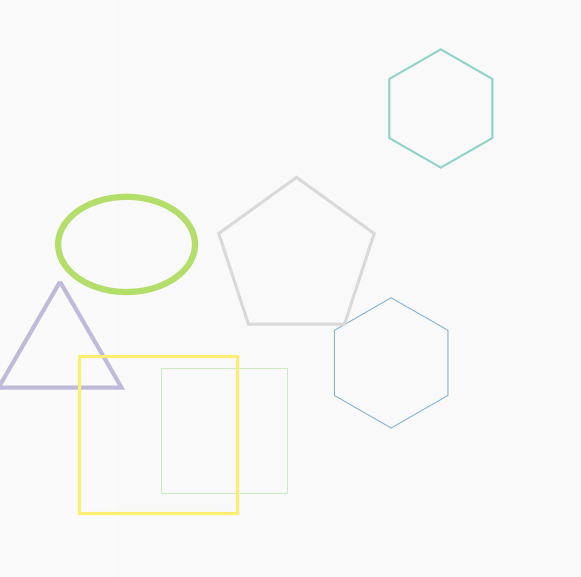[{"shape": "hexagon", "thickness": 1, "radius": 0.51, "center": [0.758, 0.811]}, {"shape": "triangle", "thickness": 2, "radius": 0.61, "center": [0.103, 0.389]}, {"shape": "hexagon", "thickness": 0.5, "radius": 0.56, "center": [0.673, 0.371]}, {"shape": "oval", "thickness": 3, "radius": 0.59, "center": [0.218, 0.576]}, {"shape": "pentagon", "thickness": 1.5, "radius": 0.7, "center": [0.51, 0.551]}, {"shape": "square", "thickness": 0.5, "radius": 0.54, "center": [0.385, 0.254]}, {"shape": "square", "thickness": 1.5, "radius": 0.68, "center": [0.272, 0.246]}]